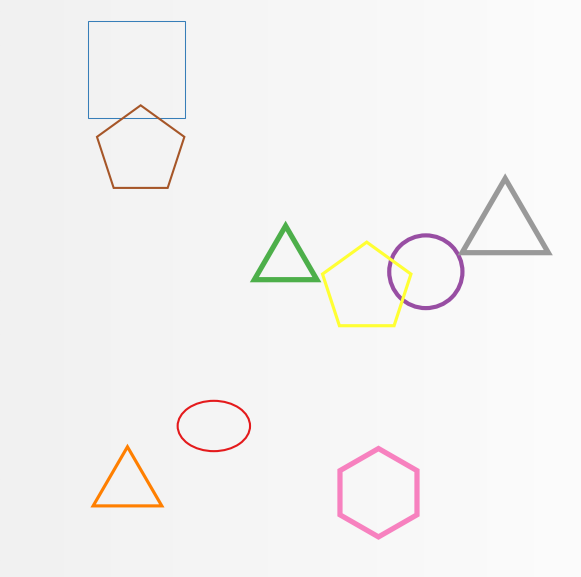[{"shape": "oval", "thickness": 1, "radius": 0.31, "center": [0.368, 0.261]}, {"shape": "square", "thickness": 0.5, "radius": 0.42, "center": [0.235, 0.878]}, {"shape": "triangle", "thickness": 2.5, "radius": 0.31, "center": [0.491, 0.546]}, {"shape": "circle", "thickness": 2, "radius": 0.31, "center": [0.733, 0.529]}, {"shape": "triangle", "thickness": 1.5, "radius": 0.34, "center": [0.219, 0.157]}, {"shape": "pentagon", "thickness": 1.5, "radius": 0.4, "center": [0.631, 0.5]}, {"shape": "pentagon", "thickness": 1, "radius": 0.4, "center": [0.242, 0.738]}, {"shape": "hexagon", "thickness": 2.5, "radius": 0.38, "center": [0.651, 0.146]}, {"shape": "triangle", "thickness": 2.5, "radius": 0.43, "center": [0.869, 0.604]}]